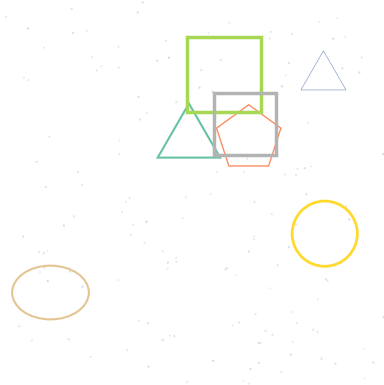[{"shape": "triangle", "thickness": 1.5, "radius": 0.47, "center": [0.491, 0.637]}, {"shape": "pentagon", "thickness": 1, "radius": 0.44, "center": [0.646, 0.64]}, {"shape": "triangle", "thickness": 0.5, "radius": 0.34, "center": [0.84, 0.8]}, {"shape": "square", "thickness": 2.5, "radius": 0.48, "center": [0.582, 0.806]}, {"shape": "circle", "thickness": 2, "radius": 0.42, "center": [0.843, 0.393]}, {"shape": "oval", "thickness": 1.5, "radius": 0.5, "center": [0.131, 0.24]}, {"shape": "square", "thickness": 2.5, "radius": 0.4, "center": [0.636, 0.678]}]